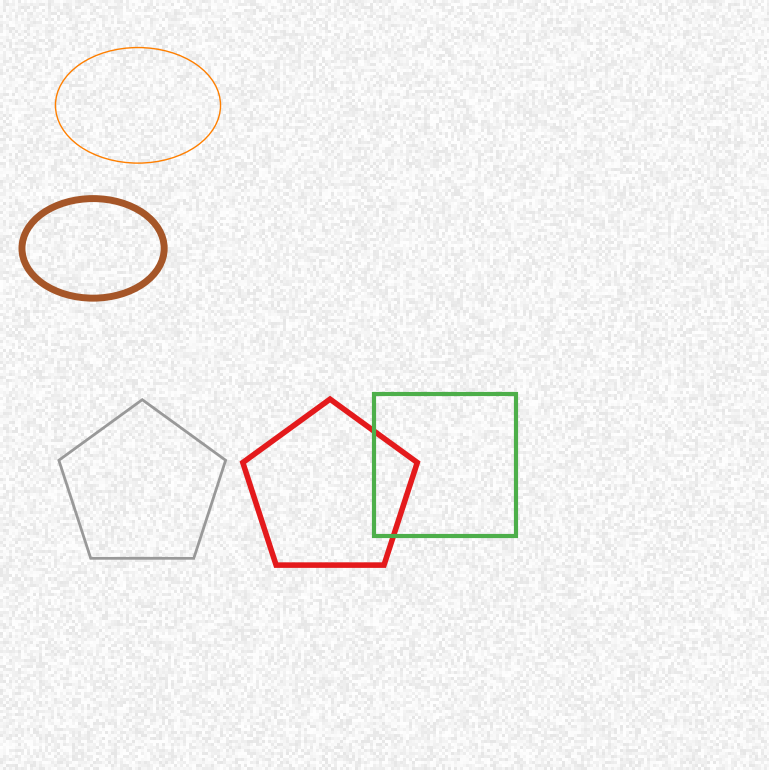[{"shape": "pentagon", "thickness": 2, "radius": 0.6, "center": [0.429, 0.362]}, {"shape": "square", "thickness": 1.5, "radius": 0.46, "center": [0.578, 0.396]}, {"shape": "oval", "thickness": 0.5, "radius": 0.54, "center": [0.179, 0.863]}, {"shape": "oval", "thickness": 2.5, "radius": 0.46, "center": [0.121, 0.677]}, {"shape": "pentagon", "thickness": 1, "radius": 0.57, "center": [0.185, 0.367]}]